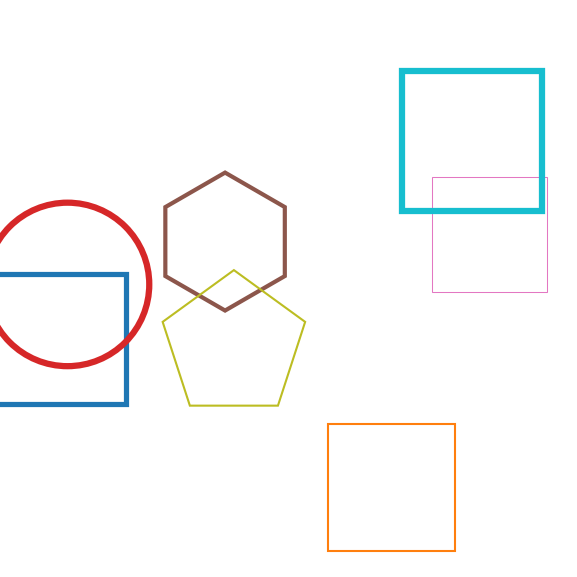[{"shape": "square", "thickness": 2.5, "radius": 0.56, "center": [0.105, 0.411]}, {"shape": "square", "thickness": 1, "radius": 0.55, "center": [0.678, 0.155]}, {"shape": "circle", "thickness": 3, "radius": 0.71, "center": [0.117, 0.507]}, {"shape": "hexagon", "thickness": 2, "radius": 0.6, "center": [0.39, 0.581]}, {"shape": "square", "thickness": 0.5, "radius": 0.5, "center": [0.848, 0.593]}, {"shape": "pentagon", "thickness": 1, "radius": 0.65, "center": [0.405, 0.402]}, {"shape": "square", "thickness": 3, "radius": 0.61, "center": [0.818, 0.755]}]